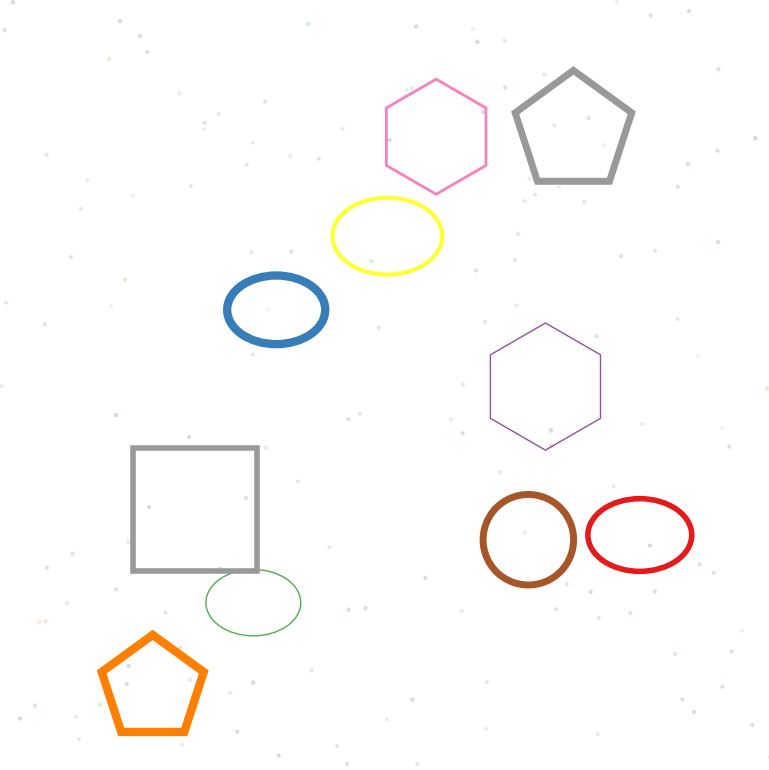[{"shape": "oval", "thickness": 2, "radius": 0.34, "center": [0.831, 0.305]}, {"shape": "oval", "thickness": 3, "radius": 0.32, "center": [0.359, 0.598]}, {"shape": "oval", "thickness": 0.5, "radius": 0.31, "center": [0.329, 0.217]}, {"shape": "hexagon", "thickness": 0.5, "radius": 0.41, "center": [0.708, 0.498]}, {"shape": "pentagon", "thickness": 3, "radius": 0.35, "center": [0.198, 0.106]}, {"shape": "oval", "thickness": 1.5, "radius": 0.36, "center": [0.503, 0.693]}, {"shape": "circle", "thickness": 2.5, "radius": 0.29, "center": [0.686, 0.299]}, {"shape": "hexagon", "thickness": 1, "radius": 0.37, "center": [0.566, 0.822]}, {"shape": "square", "thickness": 2, "radius": 0.4, "center": [0.254, 0.338]}, {"shape": "pentagon", "thickness": 2.5, "radius": 0.4, "center": [0.745, 0.829]}]